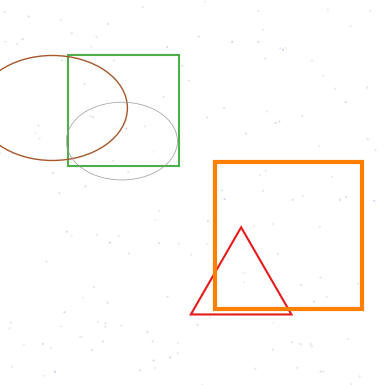[{"shape": "triangle", "thickness": 1.5, "radius": 0.75, "center": [0.626, 0.259]}, {"shape": "square", "thickness": 1.5, "radius": 0.72, "center": [0.321, 0.713]}, {"shape": "square", "thickness": 3, "radius": 0.95, "center": [0.748, 0.389]}, {"shape": "oval", "thickness": 1, "radius": 0.97, "center": [0.136, 0.72]}, {"shape": "oval", "thickness": 0.5, "radius": 0.72, "center": [0.317, 0.634]}]